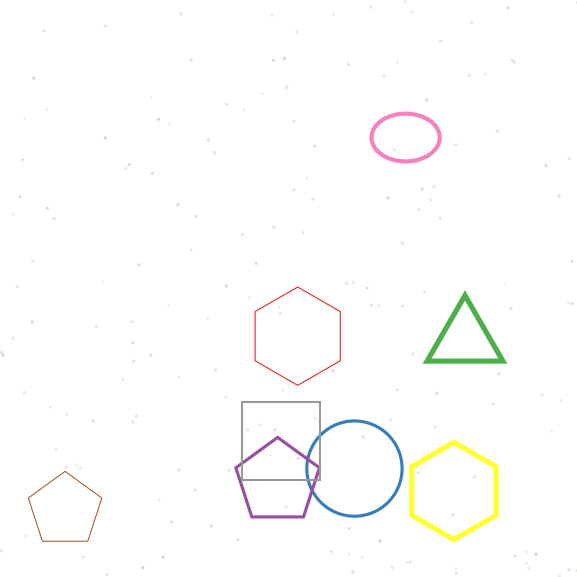[{"shape": "hexagon", "thickness": 0.5, "radius": 0.43, "center": [0.515, 0.417]}, {"shape": "circle", "thickness": 1.5, "radius": 0.41, "center": [0.614, 0.188]}, {"shape": "triangle", "thickness": 2.5, "radius": 0.38, "center": [0.805, 0.412]}, {"shape": "pentagon", "thickness": 1.5, "radius": 0.38, "center": [0.481, 0.166]}, {"shape": "hexagon", "thickness": 2.5, "radius": 0.42, "center": [0.786, 0.149]}, {"shape": "pentagon", "thickness": 0.5, "radius": 0.33, "center": [0.113, 0.116]}, {"shape": "oval", "thickness": 2, "radius": 0.3, "center": [0.702, 0.761]}, {"shape": "square", "thickness": 1, "radius": 0.34, "center": [0.486, 0.235]}]